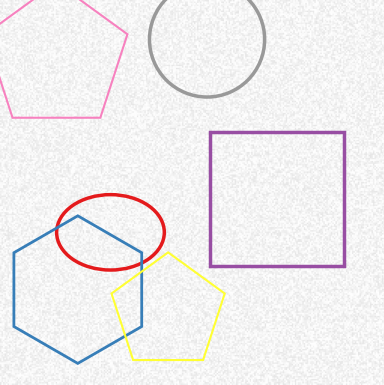[{"shape": "oval", "thickness": 2.5, "radius": 0.7, "center": [0.287, 0.397]}, {"shape": "hexagon", "thickness": 2, "radius": 0.96, "center": [0.202, 0.248]}, {"shape": "square", "thickness": 2.5, "radius": 0.87, "center": [0.718, 0.483]}, {"shape": "pentagon", "thickness": 1.5, "radius": 0.77, "center": [0.437, 0.19]}, {"shape": "pentagon", "thickness": 1.5, "radius": 0.97, "center": [0.147, 0.851]}, {"shape": "circle", "thickness": 2.5, "radius": 0.75, "center": [0.538, 0.898]}]